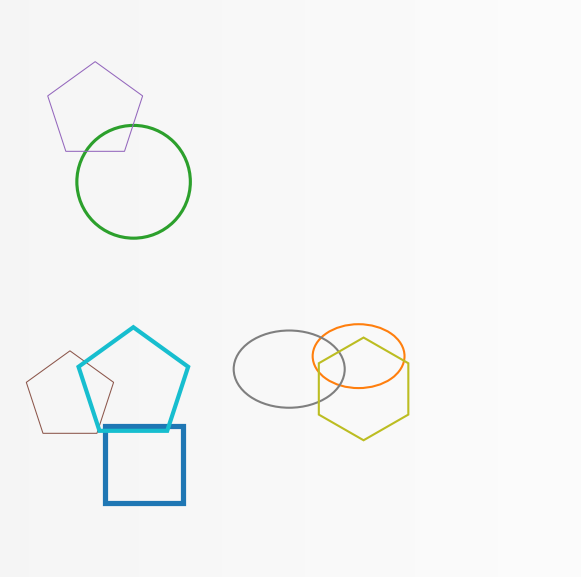[{"shape": "square", "thickness": 2.5, "radius": 0.33, "center": [0.248, 0.194]}, {"shape": "oval", "thickness": 1, "radius": 0.4, "center": [0.617, 0.382]}, {"shape": "circle", "thickness": 1.5, "radius": 0.49, "center": [0.23, 0.684]}, {"shape": "pentagon", "thickness": 0.5, "radius": 0.43, "center": [0.164, 0.807]}, {"shape": "pentagon", "thickness": 0.5, "radius": 0.39, "center": [0.12, 0.313]}, {"shape": "oval", "thickness": 1, "radius": 0.48, "center": [0.498, 0.36]}, {"shape": "hexagon", "thickness": 1, "radius": 0.44, "center": [0.626, 0.326]}, {"shape": "pentagon", "thickness": 2, "radius": 0.5, "center": [0.229, 0.333]}]